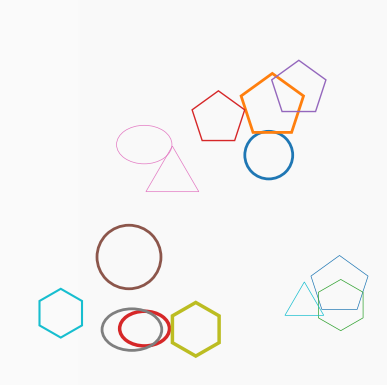[{"shape": "circle", "thickness": 2, "radius": 0.31, "center": [0.694, 0.597]}, {"shape": "pentagon", "thickness": 0.5, "radius": 0.39, "center": [0.876, 0.259]}, {"shape": "pentagon", "thickness": 2, "radius": 0.42, "center": [0.703, 0.725]}, {"shape": "hexagon", "thickness": 0.5, "radius": 0.33, "center": [0.879, 0.208]}, {"shape": "oval", "thickness": 2.5, "radius": 0.32, "center": [0.373, 0.147]}, {"shape": "pentagon", "thickness": 1, "radius": 0.36, "center": [0.564, 0.693]}, {"shape": "pentagon", "thickness": 1, "radius": 0.37, "center": [0.771, 0.77]}, {"shape": "circle", "thickness": 2, "radius": 0.41, "center": [0.333, 0.332]}, {"shape": "triangle", "thickness": 0.5, "radius": 0.39, "center": [0.445, 0.542]}, {"shape": "oval", "thickness": 0.5, "radius": 0.36, "center": [0.372, 0.624]}, {"shape": "oval", "thickness": 2, "radius": 0.39, "center": [0.34, 0.144]}, {"shape": "hexagon", "thickness": 2.5, "radius": 0.35, "center": [0.505, 0.145]}, {"shape": "triangle", "thickness": 0.5, "radius": 0.29, "center": [0.785, 0.21]}, {"shape": "hexagon", "thickness": 1.5, "radius": 0.32, "center": [0.157, 0.187]}]